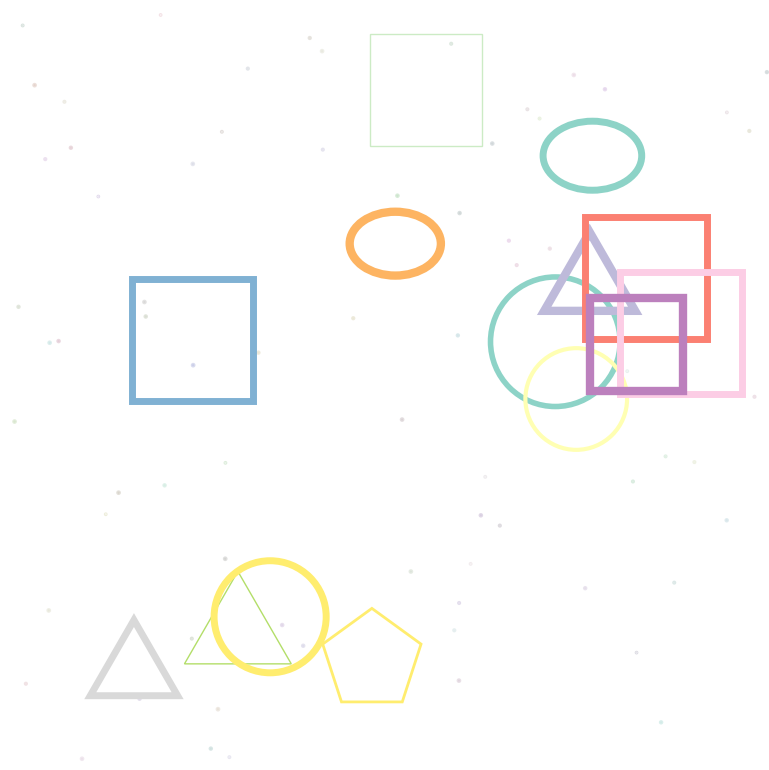[{"shape": "oval", "thickness": 2.5, "radius": 0.32, "center": [0.769, 0.798]}, {"shape": "circle", "thickness": 2, "radius": 0.42, "center": [0.721, 0.556]}, {"shape": "circle", "thickness": 1.5, "radius": 0.33, "center": [0.748, 0.482]}, {"shape": "triangle", "thickness": 3, "radius": 0.34, "center": [0.766, 0.63]}, {"shape": "square", "thickness": 2.5, "radius": 0.4, "center": [0.839, 0.639]}, {"shape": "square", "thickness": 2.5, "radius": 0.39, "center": [0.25, 0.558]}, {"shape": "oval", "thickness": 3, "radius": 0.3, "center": [0.513, 0.684]}, {"shape": "triangle", "thickness": 0.5, "radius": 0.4, "center": [0.309, 0.178]}, {"shape": "square", "thickness": 2.5, "radius": 0.4, "center": [0.884, 0.568]}, {"shape": "triangle", "thickness": 2.5, "radius": 0.33, "center": [0.174, 0.129]}, {"shape": "square", "thickness": 3, "radius": 0.3, "center": [0.826, 0.552]}, {"shape": "square", "thickness": 0.5, "radius": 0.36, "center": [0.553, 0.883]}, {"shape": "pentagon", "thickness": 1, "radius": 0.34, "center": [0.483, 0.143]}, {"shape": "circle", "thickness": 2.5, "radius": 0.36, "center": [0.351, 0.199]}]